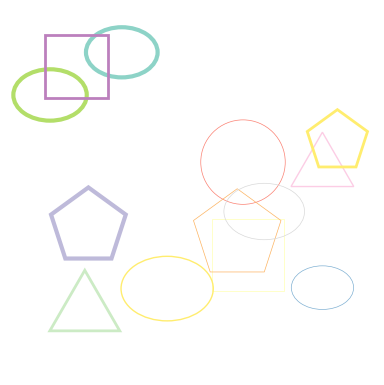[{"shape": "oval", "thickness": 3, "radius": 0.47, "center": [0.316, 0.864]}, {"shape": "square", "thickness": 0.5, "radius": 0.47, "center": [0.645, 0.337]}, {"shape": "pentagon", "thickness": 3, "radius": 0.51, "center": [0.23, 0.411]}, {"shape": "circle", "thickness": 0.5, "radius": 0.55, "center": [0.631, 0.579]}, {"shape": "oval", "thickness": 0.5, "radius": 0.4, "center": [0.838, 0.253]}, {"shape": "pentagon", "thickness": 0.5, "radius": 0.6, "center": [0.616, 0.39]}, {"shape": "oval", "thickness": 3, "radius": 0.48, "center": [0.13, 0.753]}, {"shape": "triangle", "thickness": 1, "radius": 0.47, "center": [0.837, 0.563]}, {"shape": "oval", "thickness": 0.5, "radius": 0.52, "center": [0.686, 0.451]}, {"shape": "square", "thickness": 2, "radius": 0.41, "center": [0.199, 0.827]}, {"shape": "triangle", "thickness": 2, "radius": 0.52, "center": [0.22, 0.193]}, {"shape": "oval", "thickness": 1, "radius": 0.6, "center": [0.434, 0.25]}, {"shape": "pentagon", "thickness": 2, "radius": 0.41, "center": [0.876, 0.633]}]